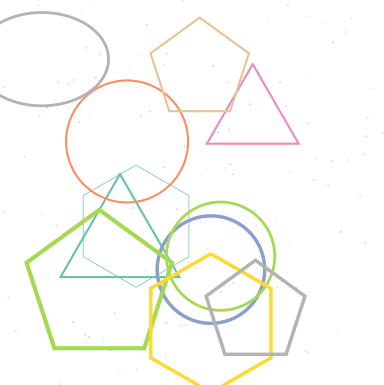[{"shape": "triangle", "thickness": 1.5, "radius": 0.89, "center": [0.312, 0.369]}, {"shape": "hexagon", "thickness": 0.5, "radius": 0.79, "center": [0.353, 0.413]}, {"shape": "circle", "thickness": 1.5, "radius": 0.79, "center": [0.33, 0.633]}, {"shape": "circle", "thickness": 2.5, "radius": 0.7, "center": [0.548, 0.3]}, {"shape": "triangle", "thickness": 1.5, "radius": 0.69, "center": [0.657, 0.696]}, {"shape": "circle", "thickness": 2, "radius": 0.7, "center": [0.573, 0.335]}, {"shape": "pentagon", "thickness": 3, "radius": 0.99, "center": [0.258, 0.256]}, {"shape": "hexagon", "thickness": 2.5, "radius": 0.9, "center": [0.548, 0.161]}, {"shape": "pentagon", "thickness": 1.5, "radius": 0.67, "center": [0.519, 0.82]}, {"shape": "pentagon", "thickness": 2.5, "radius": 0.68, "center": [0.664, 0.189]}, {"shape": "oval", "thickness": 2, "radius": 0.87, "center": [0.109, 0.846]}]